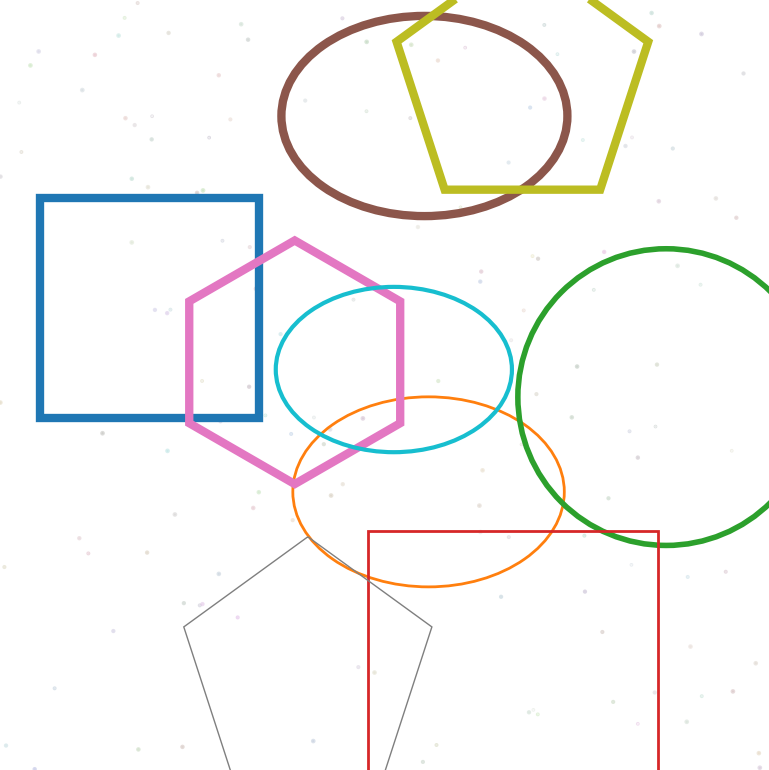[{"shape": "square", "thickness": 3, "radius": 0.71, "center": [0.194, 0.6]}, {"shape": "oval", "thickness": 1, "radius": 0.88, "center": [0.557, 0.361]}, {"shape": "circle", "thickness": 2, "radius": 0.96, "center": [0.865, 0.484]}, {"shape": "square", "thickness": 1, "radius": 0.94, "center": [0.666, 0.122]}, {"shape": "oval", "thickness": 3, "radius": 0.93, "center": [0.551, 0.849]}, {"shape": "hexagon", "thickness": 3, "radius": 0.79, "center": [0.383, 0.53]}, {"shape": "pentagon", "thickness": 0.5, "radius": 0.85, "center": [0.4, 0.133]}, {"shape": "pentagon", "thickness": 3, "radius": 0.86, "center": [0.678, 0.893]}, {"shape": "oval", "thickness": 1.5, "radius": 0.77, "center": [0.511, 0.52]}]